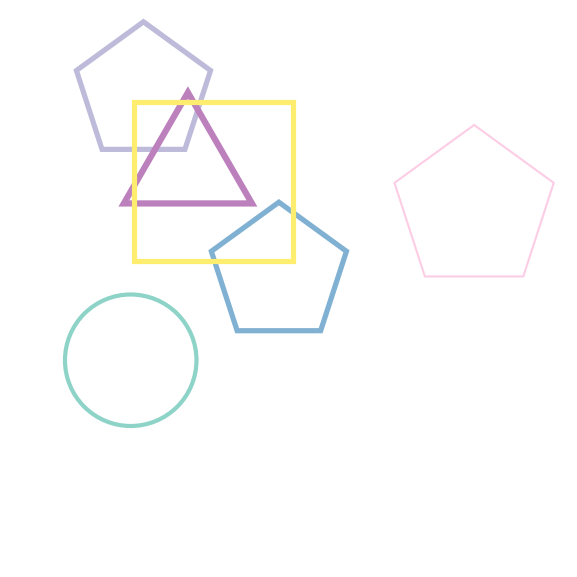[{"shape": "circle", "thickness": 2, "radius": 0.57, "center": [0.226, 0.375]}, {"shape": "pentagon", "thickness": 2.5, "radius": 0.61, "center": [0.248, 0.839]}, {"shape": "pentagon", "thickness": 2.5, "radius": 0.62, "center": [0.483, 0.526]}, {"shape": "pentagon", "thickness": 1, "radius": 0.72, "center": [0.821, 0.638]}, {"shape": "triangle", "thickness": 3, "radius": 0.64, "center": [0.325, 0.711]}, {"shape": "square", "thickness": 2.5, "radius": 0.69, "center": [0.369, 0.685]}]